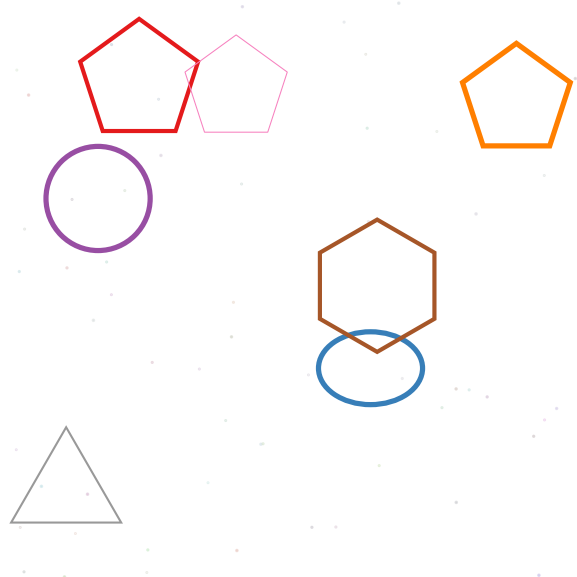[{"shape": "pentagon", "thickness": 2, "radius": 0.54, "center": [0.241, 0.859]}, {"shape": "oval", "thickness": 2.5, "radius": 0.45, "center": [0.642, 0.362]}, {"shape": "circle", "thickness": 2.5, "radius": 0.45, "center": [0.17, 0.655]}, {"shape": "pentagon", "thickness": 2.5, "radius": 0.49, "center": [0.894, 0.826]}, {"shape": "hexagon", "thickness": 2, "radius": 0.57, "center": [0.653, 0.504]}, {"shape": "pentagon", "thickness": 0.5, "radius": 0.47, "center": [0.409, 0.846]}, {"shape": "triangle", "thickness": 1, "radius": 0.55, "center": [0.115, 0.149]}]